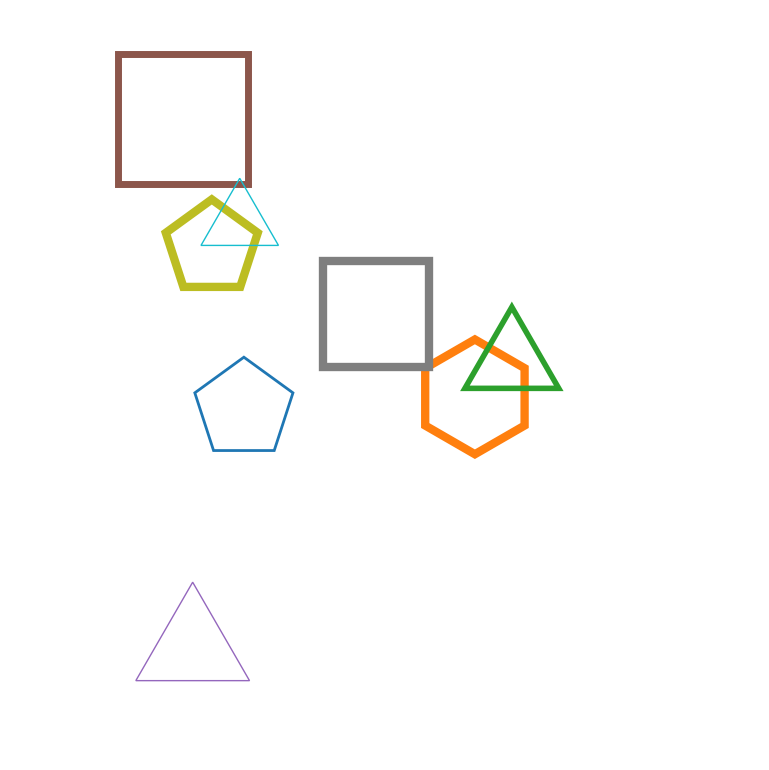[{"shape": "pentagon", "thickness": 1, "radius": 0.34, "center": [0.317, 0.469]}, {"shape": "hexagon", "thickness": 3, "radius": 0.37, "center": [0.617, 0.485]}, {"shape": "triangle", "thickness": 2, "radius": 0.35, "center": [0.665, 0.531]}, {"shape": "triangle", "thickness": 0.5, "radius": 0.43, "center": [0.25, 0.159]}, {"shape": "square", "thickness": 2.5, "radius": 0.42, "center": [0.238, 0.846]}, {"shape": "square", "thickness": 3, "radius": 0.35, "center": [0.489, 0.592]}, {"shape": "pentagon", "thickness": 3, "radius": 0.31, "center": [0.275, 0.678]}, {"shape": "triangle", "thickness": 0.5, "radius": 0.29, "center": [0.311, 0.71]}]